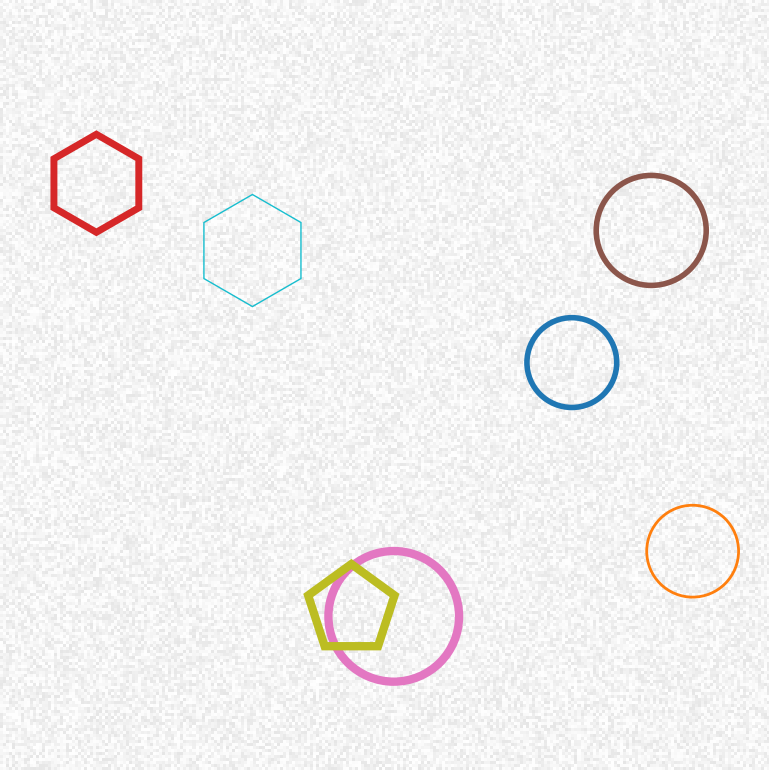[{"shape": "circle", "thickness": 2, "radius": 0.29, "center": [0.743, 0.529]}, {"shape": "circle", "thickness": 1, "radius": 0.3, "center": [0.9, 0.284]}, {"shape": "hexagon", "thickness": 2.5, "radius": 0.32, "center": [0.125, 0.762]}, {"shape": "circle", "thickness": 2, "radius": 0.36, "center": [0.846, 0.701]}, {"shape": "circle", "thickness": 3, "radius": 0.42, "center": [0.511, 0.2]}, {"shape": "pentagon", "thickness": 3, "radius": 0.29, "center": [0.456, 0.208]}, {"shape": "hexagon", "thickness": 0.5, "radius": 0.36, "center": [0.328, 0.675]}]